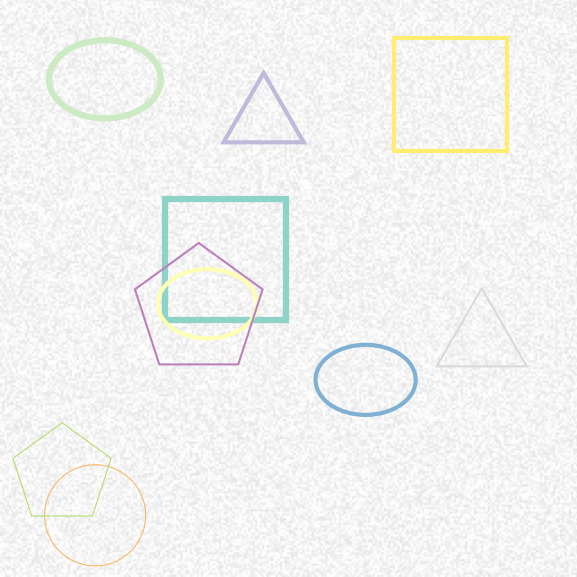[{"shape": "square", "thickness": 3, "radius": 0.52, "center": [0.39, 0.551]}, {"shape": "oval", "thickness": 2, "radius": 0.43, "center": [0.359, 0.473]}, {"shape": "triangle", "thickness": 2, "radius": 0.4, "center": [0.457, 0.793]}, {"shape": "oval", "thickness": 2, "radius": 0.43, "center": [0.633, 0.341]}, {"shape": "circle", "thickness": 0.5, "radius": 0.44, "center": [0.165, 0.107]}, {"shape": "pentagon", "thickness": 0.5, "radius": 0.45, "center": [0.107, 0.178]}, {"shape": "triangle", "thickness": 1, "radius": 0.45, "center": [0.834, 0.41]}, {"shape": "pentagon", "thickness": 1, "radius": 0.58, "center": [0.344, 0.462]}, {"shape": "oval", "thickness": 3, "radius": 0.48, "center": [0.182, 0.862]}, {"shape": "square", "thickness": 2, "radius": 0.49, "center": [0.78, 0.835]}]